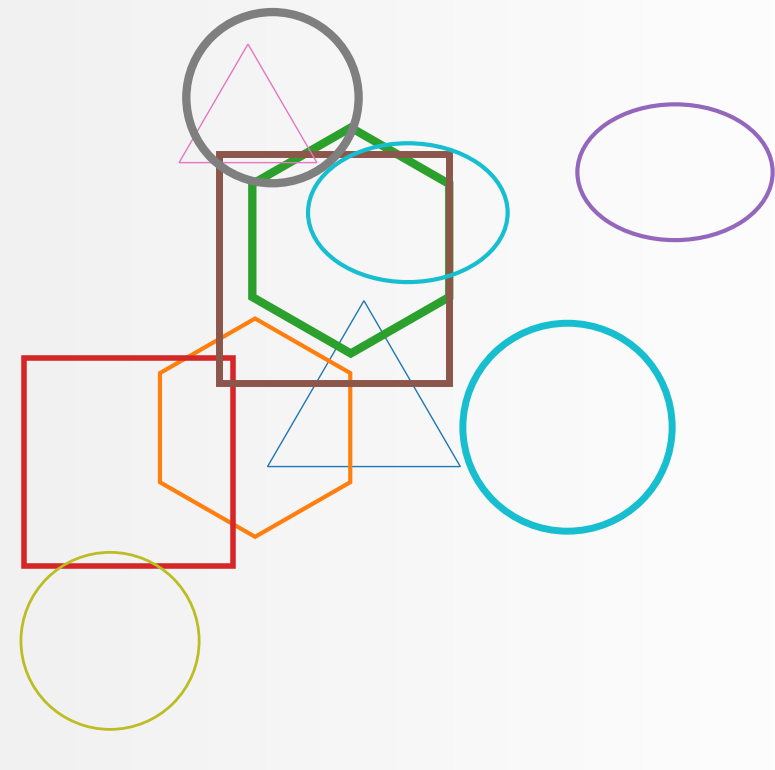[{"shape": "triangle", "thickness": 0.5, "radius": 0.72, "center": [0.47, 0.466]}, {"shape": "hexagon", "thickness": 1.5, "radius": 0.71, "center": [0.329, 0.445]}, {"shape": "hexagon", "thickness": 3, "radius": 0.73, "center": [0.453, 0.688]}, {"shape": "square", "thickness": 2, "radius": 0.67, "center": [0.165, 0.4]}, {"shape": "oval", "thickness": 1.5, "radius": 0.63, "center": [0.871, 0.776]}, {"shape": "square", "thickness": 2.5, "radius": 0.74, "center": [0.431, 0.652]}, {"shape": "triangle", "thickness": 0.5, "radius": 0.51, "center": [0.32, 0.84]}, {"shape": "circle", "thickness": 3, "radius": 0.56, "center": [0.352, 0.873]}, {"shape": "circle", "thickness": 1, "radius": 0.57, "center": [0.142, 0.168]}, {"shape": "circle", "thickness": 2.5, "radius": 0.68, "center": [0.732, 0.445]}, {"shape": "oval", "thickness": 1.5, "radius": 0.64, "center": [0.526, 0.724]}]